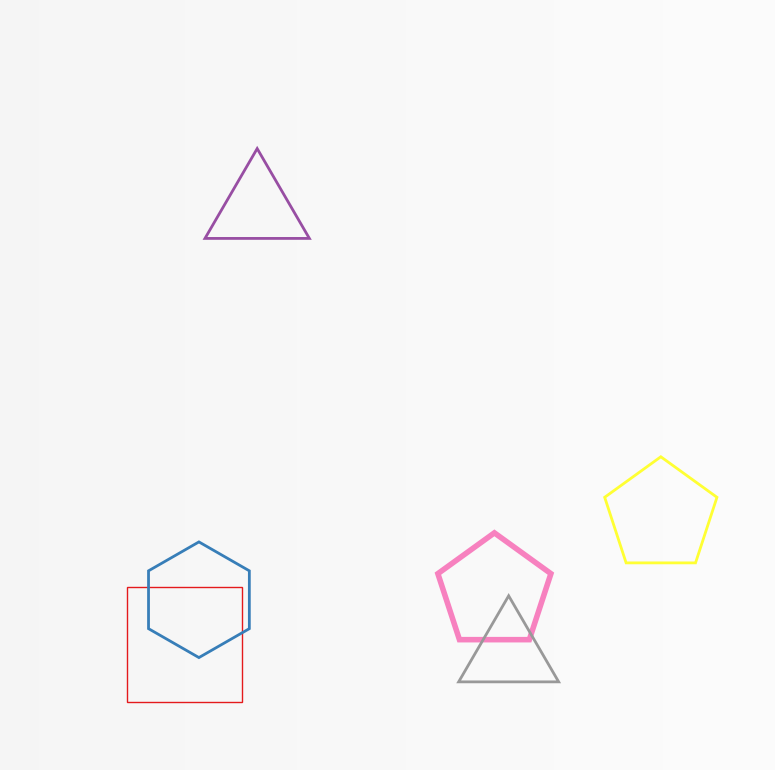[{"shape": "square", "thickness": 0.5, "radius": 0.37, "center": [0.238, 0.163]}, {"shape": "hexagon", "thickness": 1, "radius": 0.38, "center": [0.257, 0.221]}, {"shape": "triangle", "thickness": 1, "radius": 0.39, "center": [0.332, 0.729]}, {"shape": "pentagon", "thickness": 1, "radius": 0.38, "center": [0.853, 0.331]}, {"shape": "pentagon", "thickness": 2, "radius": 0.38, "center": [0.638, 0.231]}, {"shape": "triangle", "thickness": 1, "radius": 0.37, "center": [0.656, 0.152]}]